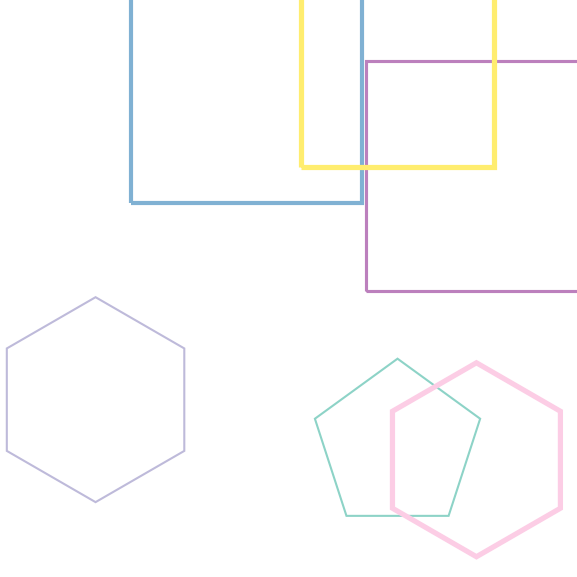[{"shape": "pentagon", "thickness": 1, "radius": 0.75, "center": [0.688, 0.228]}, {"shape": "hexagon", "thickness": 1, "radius": 0.89, "center": [0.165, 0.307]}, {"shape": "square", "thickness": 2, "radius": 1.0, "center": [0.427, 0.847]}, {"shape": "hexagon", "thickness": 2.5, "radius": 0.84, "center": [0.825, 0.203]}, {"shape": "square", "thickness": 1.5, "radius": 0.99, "center": [0.832, 0.695]}, {"shape": "square", "thickness": 2.5, "radius": 0.83, "center": [0.689, 0.877]}]